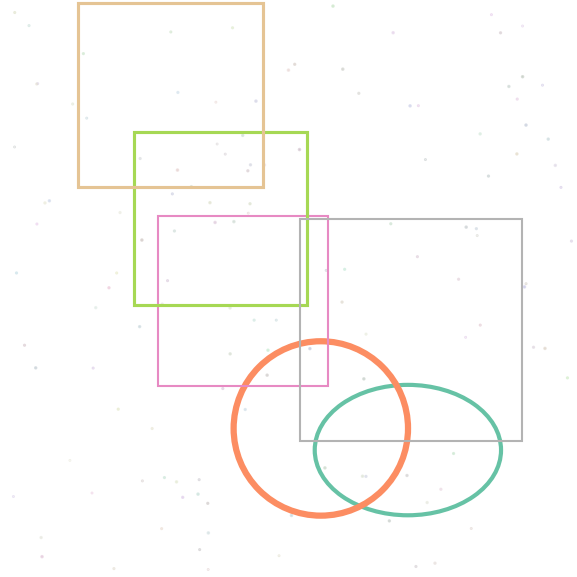[{"shape": "oval", "thickness": 2, "radius": 0.81, "center": [0.706, 0.22]}, {"shape": "circle", "thickness": 3, "radius": 0.75, "center": [0.556, 0.257]}, {"shape": "square", "thickness": 1, "radius": 0.74, "center": [0.421, 0.477]}, {"shape": "square", "thickness": 1.5, "radius": 0.75, "center": [0.381, 0.621]}, {"shape": "square", "thickness": 1.5, "radius": 0.8, "center": [0.295, 0.835]}, {"shape": "square", "thickness": 1, "radius": 0.96, "center": [0.712, 0.428]}]